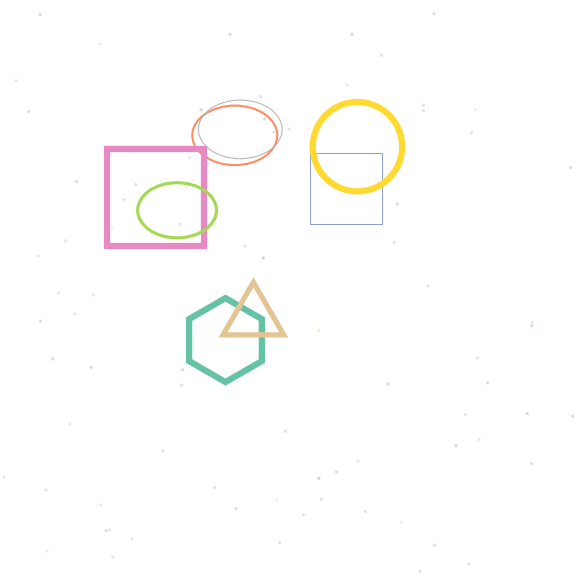[{"shape": "hexagon", "thickness": 3, "radius": 0.36, "center": [0.39, 0.41]}, {"shape": "oval", "thickness": 1, "radius": 0.37, "center": [0.407, 0.765]}, {"shape": "square", "thickness": 0.5, "radius": 0.31, "center": [0.599, 0.673]}, {"shape": "square", "thickness": 3, "radius": 0.42, "center": [0.27, 0.658]}, {"shape": "oval", "thickness": 1.5, "radius": 0.34, "center": [0.307, 0.635]}, {"shape": "circle", "thickness": 3, "radius": 0.39, "center": [0.619, 0.745]}, {"shape": "triangle", "thickness": 2.5, "radius": 0.3, "center": [0.439, 0.45]}, {"shape": "oval", "thickness": 0.5, "radius": 0.36, "center": [0.416, 0.775]}]